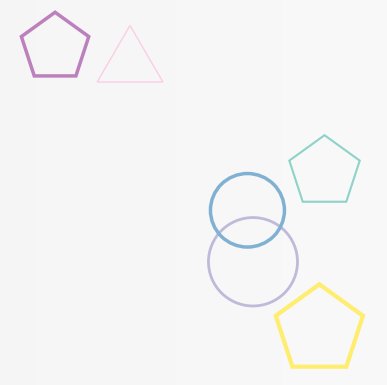[{"shape": "pentagon", "thickness": 1.5, "radius": 0.48, "center": [0.837, 0.553]}, {"shape": "circle", "thickness": 2, "radius": 0.57, "center": [0.653, 0.32]}, {"shape": "circle", "thickness": 2.5, "radius": 0.48, "center": [0.639, 0.454]}, {"shape": "triangle", "thickness": 1, "radius": 0.49, "center": [0.336, 0.836]}, {"shape": "pentagon", "thickness": 2.5, "radius": 0.46, "center": [0.142, 0.877]}, {"shape": "pentagon", "thickness": 3, "radius": 0.59, "center": [0.824, 0.143]}]